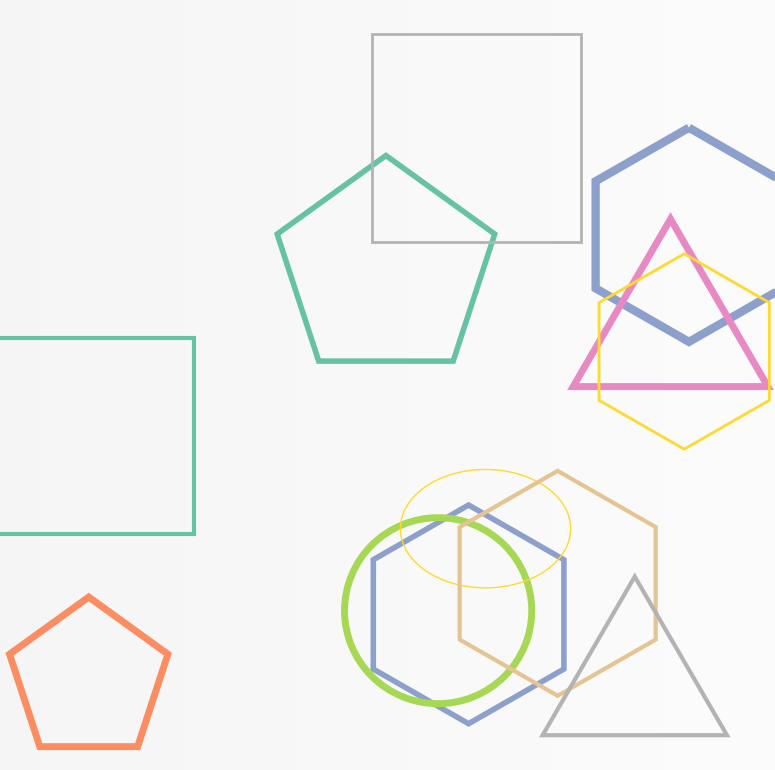[{"shape": "square", "thickness": 1.5, "radius": 0.64, "center": [0.124, 0.433]}, {"shape": "pentagon", "thickness": 2, "radius": 0.74, "center": [0.498, 0.65]}, {"shape": "pentagon", "thickness": 2.5, "radius": 0.54, "center": [0.114, 0.117]}, {"shape": "hexagon", "thickness": 2, "radius": 0.71, "center": [0.605, 0.202]}, {"shape": "hexagon", "thickness": 3, "radius": 0.7, "center": [0.889, 0.695]}, {"shape": "triangle", "thickness": 2.5, "radius": 0.73, "center": [0.865, 0.57]}, {"shape": "circle", "thickness": 2.5, "radius": 0.6, "center": [0.565, 0.207]}, {"shape": "hexagon", "thickness": 1, "radius": 0.63, "center": [0.883, 0.544]}, {"shape": "oval", "thickness": 0.5, "radius": 0.55, "center": [0.626, 0.313]}, {"shape": "hexagon", "thickness": 1.5, "radius": 0.73, "center": [0.72, 0.242]}, {"shape": "square", "thickness": 1, "radius": 0.68, "center": [0.615, 0.821]}, {"shape": "triangle", "thickness": 1.5, "radius": 0.69, "center": [0.819, 0.114]}]